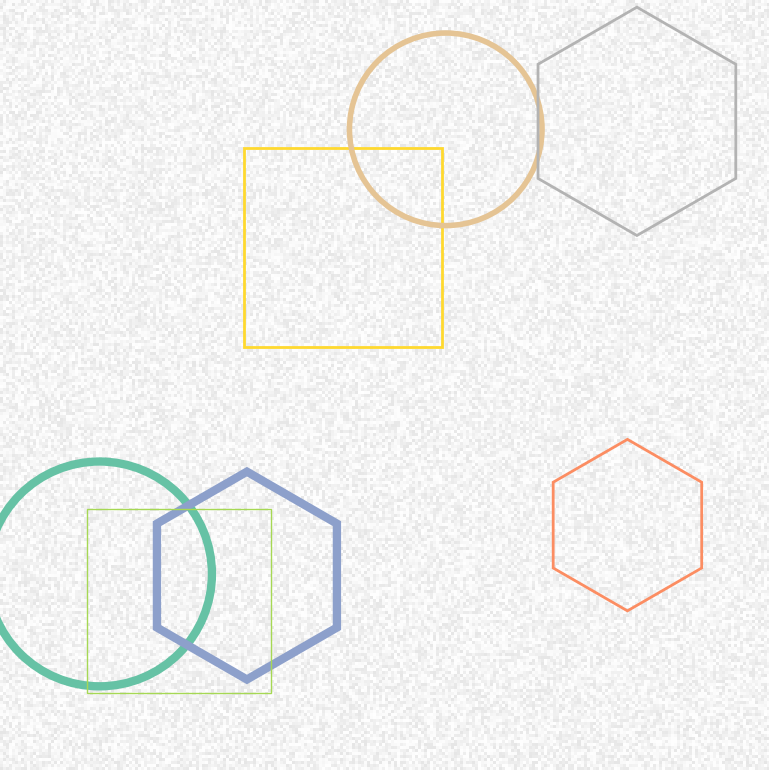[{"shape": "circle", "thickness": 3, "radius": 0.73, "center": [0.129, 0.255]}, {"shape": "hexagon", "thickness": 1, "radius": 0.56, "center": [0.815, 0.318]}, {"shape": "hexagon", "thickness": 3, "radius": 0.67, "center": [0.321, 0.252]}, {"shape": "square", "thickness": 0.5, "radius": 0.6, "center": [0.232, 0.22]}, {"shape": "square", "thickness": 1, "radius": 0.65, "center": [0.446, 0.679]}, {"shape": "circle", "thickness": 2, "radius": 0.63, "center": [0.579, 0.832]}, {"shape": "hexagon", "thickness": 1, "radius": 0.74, "center": [0.827, 0.842]}]